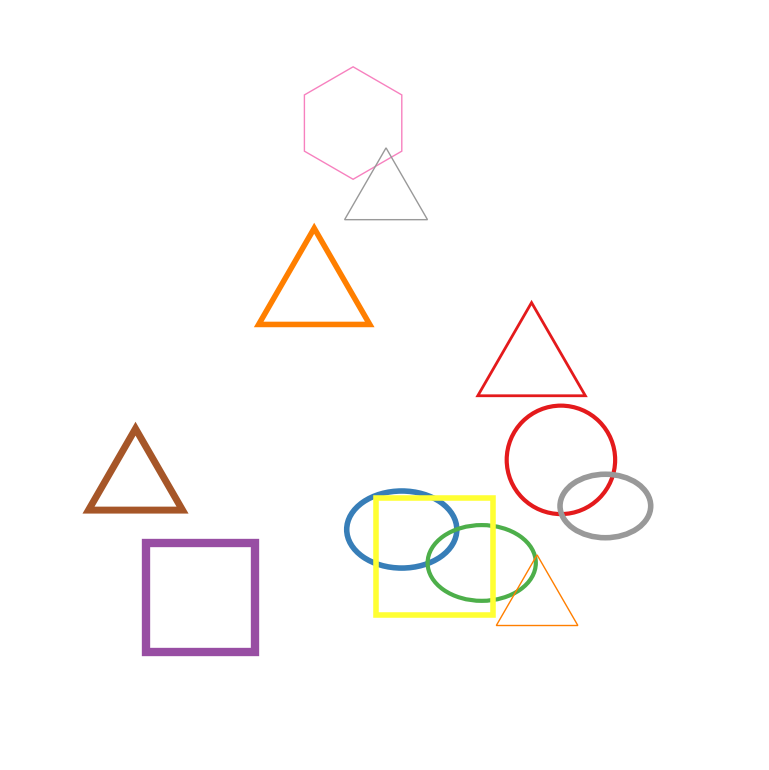[{"shape": "triangle", "thickness": 1, "radius": 0.4, "center": [0.69, 0.526]}, {"shape": "circle", "thickness": 1.5, "radius": 0.35, "center": [0.728, 0.403]}, {"shape": "oval", "thickness": 2, "radius": 0.36, "center": [0.522, 0.312]}, {"shape": "oval", "thickness": 1.5, "radius": 0.35, "center": [0.626, 0.269]}, {"shape": "square", "thickness": 3, "radius": 0.35, "center": [0.26, 0.224]}, {"shape": "triangle", "thickness": 2, "radius": 0.42, "center": [0.408, 0.62]}, {"shape": "triangle", "thickness": 0.5, "radius": 0.31, "center": [0.698, 0.218]}, {"shape": "square", "thickness": 2, "radius": 0.38, "center": [0.565, 0.277]}, {"shape": "triangle", "thickness": 2.5, "radius": 0.35, "center": [0.176, 0.373]}, {"shape": "hexagon", "thickness": 0.5, "radius": 0.37, "center": [0.459, 0.84]}, {"shape": "triangle", "thickness": 0.5, "radius": 0.31, "center": [0.501, 0.746]}, {"shape": "oval", "thickness": 2, "radius": 0.29, "center": [0.786, 0.343]}]